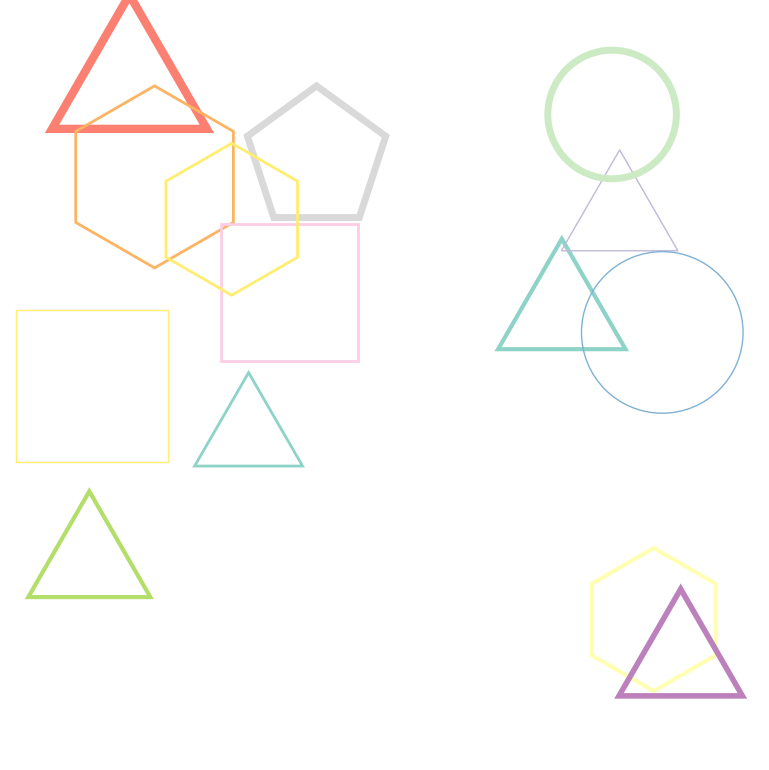[{"shape": "triangle", "thickness": 1.5, "radius": 0.48, "center": [0.73, 0.594]}, {"shape": "triangle", "thickness": 1, "radius": 0.4, "center": [0.323, 0.435]}, {"shape": "hexagon", "thickness": 1.5, "radius": 0.46, "center": [0.849, 0.195]}, {"shape": "triangle", "thickness": 0.5, "radius": 0.44, "center": [0.805, 0.718]}, {"shape": "triangle", "thickness": 3, "radius": 0.58, "center": [0.168, 0.891]}, {"shape": "circle", "thickness": 0.5, "radius": 0.52, "center": [0.86, 0.568]}, {"shape": "hexagon", "thickness": 1, "radius": 0.59, "center": [0.201, 0.77]}, {"shape": "triangle", "thickness": 1.5, "radius": 0.46, "center": [0.116, 0.27]}, {"shape": "square", "thickness": 1, "radius": 0.44, "center": [0.376, 0.62]}, {"shape": "pentagon", "thickness": 2.5, "radius": 0.47, "center": [0.411, 0.794]}, {"shape": "triangle", "thickness": 2, "radius": 0.46, "center": [0.884, 0.143]}, {"shape": "circle", "thickness": 2.5, "radius": 0.42, "center": [0.795, 0.851]}, {"shape": "square", "thickness": 0.5, "radius": 0.49, "center": [0.119, 0.498]}, {"shape": "hexagon", "thickness": 1, "radius": 0.49, "center": [0.301, 0.715]}]